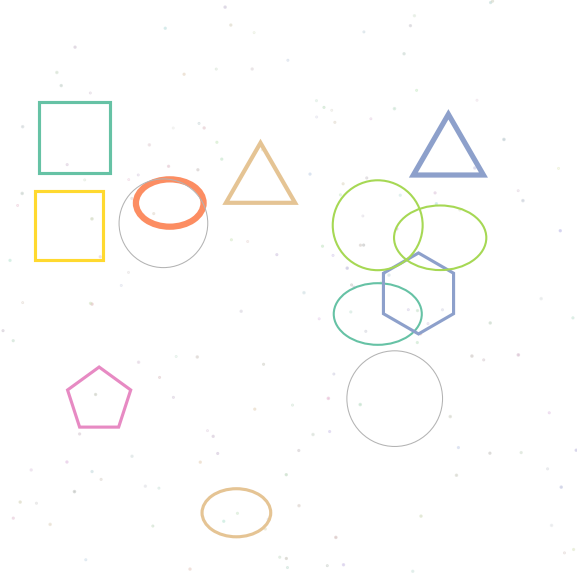[{"shape": "square", "thickness": 1.5, "radius": 0.31, "center": [0.129, 0.762]}, {"shape": "oval", "thickness": 1, "radius": 0.38, "center": [0.654, 0.455]}, {"shape": "oval", "thickness": 3, "radius": 0.29, "center": [0.294, 0.648]}, {"shape": "triangle", "thickness": 2.5, "radius": 0.35, "center": [0.776, 0.731]}, {"shape": "hexagon", "thickness": 1.5, "radius": 0.35, "center": [0.725, 0.491]}, {"shape": "pentagon", "thickness": 1.5, "radius": 0.29, "center": [0.172, 0.306]}, {"shape": "circle", "thickness": 1, "radius": 0.39, "center": [0.654, 0.609]}, {"shape": "oval", "thickness": 1, "radius": 0.4, "center": [0.762, 0.587]}, {"shape": "square", "thickness": 1.5, "radius": 0.3, "center": [0.12, 0.609]}, {"shape": "oval", "thickness": 1.5, "radius": 0.3, "center": [0.409, 0.111]}, {"shape": "triangle", "thickness": 2, "radius": 0.35, "center": [0.451, 0.683]}, {"shape": "circle", "thickness": 0.5, "radius": 0.38, "center": [0.283, 0.613]}, {"shape": "circle", "thickness": 0.5, "radius": 0.41, "center": [0.683, 0.309]}]